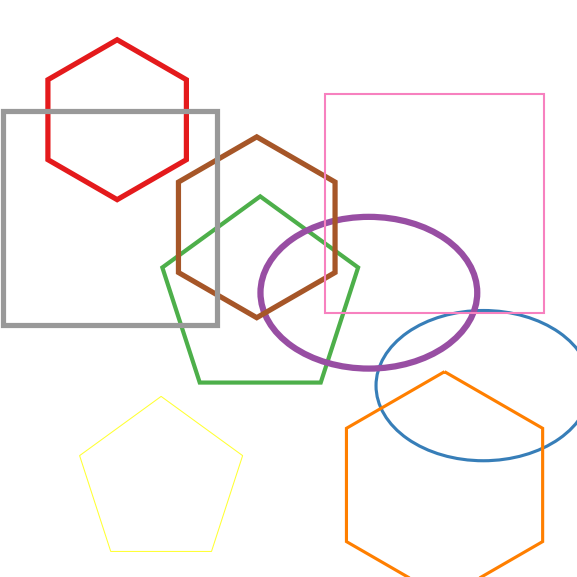[{"shape": "hexagon", "thickness": 2.5, "radius": 0.69, "center": [0.203, 0.792]}, {"shape": "oval", "thickness": 1.5, "radius": 0.93, "center": [0.837, 0.331]}, {"shape": "pentagon", "thickness": 2, "radius": 0.89, "center": [0.451, 0.481]}, {"shape": "oval", "thickness": 3, "radius": 0.94, "center": [0.639, 0.492]}, {"shape": "hexagon", "thickness": 1.5, "radius": 0.98, "center": [0.77, 0.159]}, {"shape": "pentagon", "thickness": 0.5, "radius": 0.74, "center": [0.279, 0.164]}, {"shape": "hexagon", "thickness": 2.5, "radius": 0.78, "center": [0.445, 0.606]}, {"shape": "square", "thickness": 1, "radius": 0.95, "center": [0.753, 0.647]}, {"shape": "square", "thickness": 2.5, "radius": 0.92, "center": [0.191, 0.622]}]